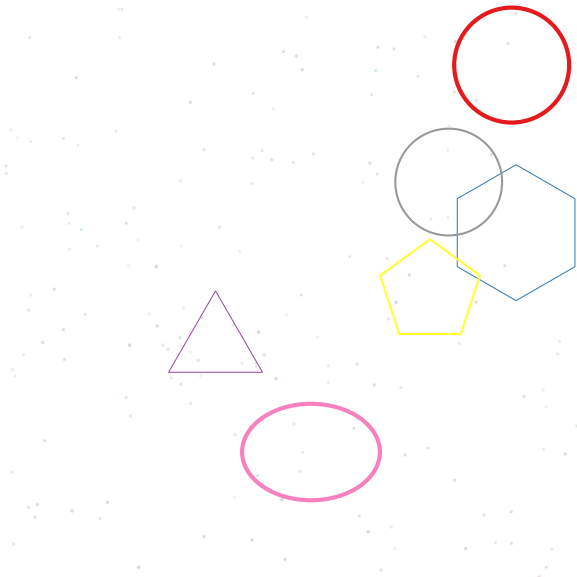[{"shape": "circle", "thickness": 2, "radius": 0.5, "center": [0.886, 0.886]}, {"shape": "hexagon", "thickness": 0.5, "radius": 0.59, "center": [0.894, 0.596]}, {"shape": "triangle", "thickness": 0.5, "radius": 0.47, "center": [0.373, 0.401]}, {"shape": "pentagon", "thickness": 1, "radius": 0.45, "center": [0.745, 0.494]}, {"shape": "oval", "thickness": 2, "radius": 0.6, "center": [0.539, 0.216]}, {"shape": "circle", "thickness": 1, "radius": 0.46, "center": [0.777, 0.684]}]